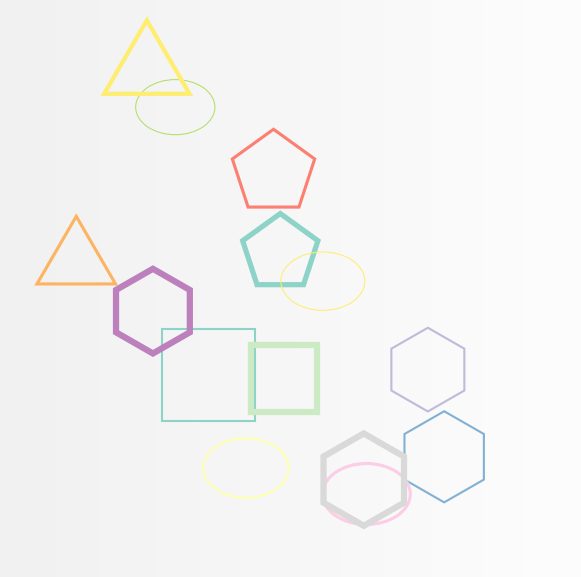[{"shape": "pentagon", "thickness": 2.5, "radius": 0.34, "center": [0.482, 0.561]}, {"shape": "square", "thickness": 1, "radius": 0.4, "center": [0.359, 0.35]}, {"shape": "oval", "thickness": 1, "radius": 0.37, "center": [0.423, 0.189]}, {"shape": "hexagon", "thickness": 1, "radius": 0.36, "center": [0.736, 0.359]}, {"shape": "pentagon", "thickness": 1.5, "radius": 0.37, "center": [0.471, 0.701]}, {"shape": "hexagon", "thickness": 1, "radius": 0.39, "center": [0.764, 0.208]}, {"shape": "triangle", "thickness": 1.5, "radius": 0.39, "center": [0.131, 0.546]}, {"shape": "oval", "thickness": 0.5, "radius": 0.34, "center": [0.302, 0.814]}, {"shape": "oval", "thickness": 1.5, "radius": 0.38, "center": [0.63, 0.144]}, {"shape": "hexagon", "thickness": 3, "radius": 0.4, "center": [0.626, 0.169]}, {"shape": "hexagon", "thickness": 3, "radius": 0.37, "center": [0.263, 0.46]}, {"shape": "square", "thickness": 3, "radius": 0.29, "center": [0.489, 0.344]}, {"shape": "triangle", "thickness": 2, "radius": 0.42, "center": [0.253, 0.879]}, {"shape": "oval", "thickness": 0.5, "radius": 0.36, "center": [0.555, 0.512]}]